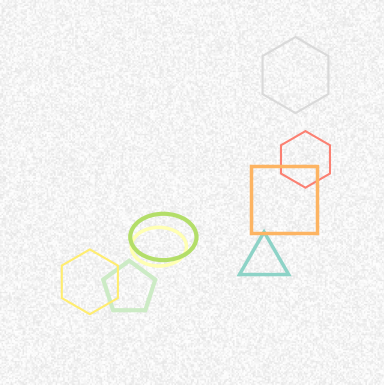[{"shape": "triangle", "thickness": 2.5, "radius": 0.37, "center": [0.686, 0.324]}, {"shape": "oval", "thickness": 2.5, "radius": 0.36, "center": [0.413, 0.359]}, {"shape": "hexagon", "thickness": 1.5, "radius": 0.37, "center": [0.793, 0.586]}, {"shape": "square", "thickness": 2.5, "radius": 0.43, "center": [0.738, 0.482]}, {"shape": "oval", "thickness": 3, "radius": 0.43, "center": [0.424, 0.385]}, {"shape": "hexagon", "thickness": 1.5, "radius": 0.49, "center": [0.767, 0.805]}, {"shape": "pentagon", "thickness": 3, "radius": 0.36, "center": [0.336, 0.252]}, {"shape": "hexagon", "thickness": 1.5, "radius": 0.42, "center": [0.233, 0.268]}]